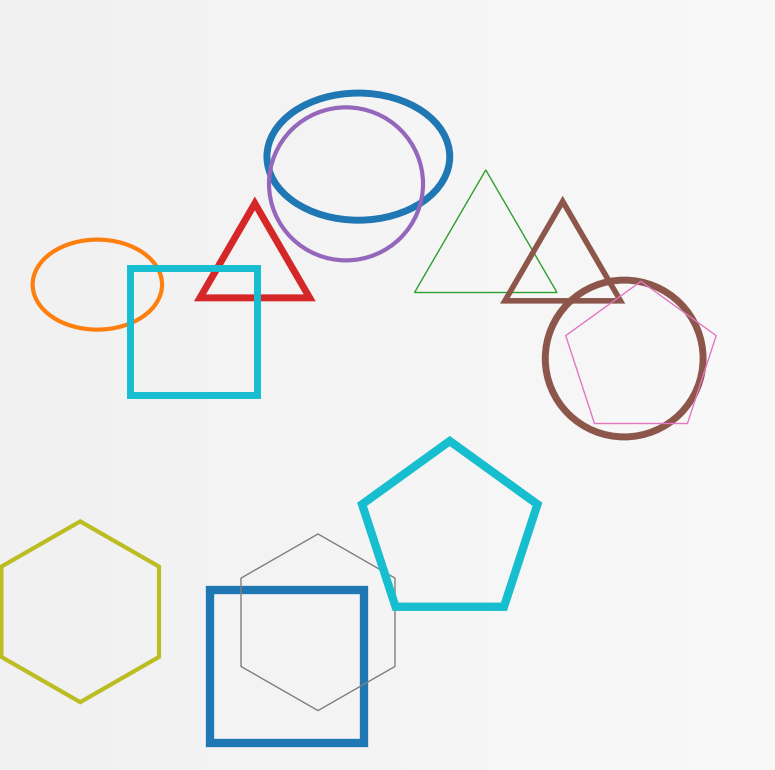[{"shape": "oval", "thickness": 2.5, "radius": 0.59, "center": [0.462, 0.797]}, {"shape": "square", "thickness": 3, "radius": 0.5, "center": [0.37, 0.134]}, {"shape": "oval", "thickness": 1.5, "radius": 0.42, "center": [0.126, 0.63]}, {"shape": "triangle", "thickness": 0.5, "radius": 0.53, "center": [0.627, 0.673]}, {"shape": "triangle", "thickness": 2.5, "radius": 0.41, "center": [0.329, 0.654]}, {"shape": "circle", "thickness": 1.5, "radius": 0.5, "center": [0.446, 0.761]}, {"shape": "circle", "thickness": 2.5, "radius": 0.51, "center": [0.805, 0.534]}, {"shape": "triangle", "thickness": 2, "radius": 0.43, "center": [0.726, 0.652]}, {"shape": "pentagon", "thickness": 0.5, "radius": 0.51, "center": [0.827, 0.533]}, {"shape": "hexagon", "thickness": 0.5, "radius": 0.57, "center": [0.41, 0.192]}, {"shape": "hexagon", "thickness": 1.5, "radius": 0.59, "center": [0.104, 0.206]}, {"shape": "square", "thickness": 2.5, "radius": 0.41, "center": [0.25, 0.569]}, {"shape": "pentagon", "thickness": 3, "radius": 0.59, "center": [0.58, 0.308]}]